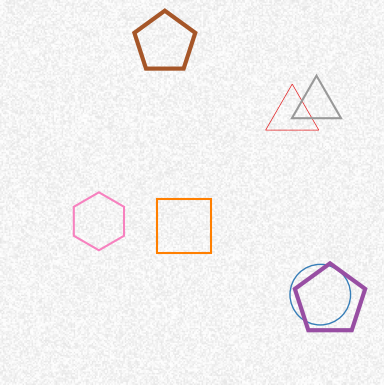[{"shape": "triangle", "thickness": 0.5, "radius": 0.4, "center": [0.759, 0.702]}, {"shape": "circle", "thickness": 1, "radius": 0.39, "center": [0.832, 0.235]}, {"shape": "pentagon", "thickness": 3, "radius": 0.48, "center": [0.857, 0.22]}, {"shape": "square", "thickness": 1.5, "radius": 0.35, "center": [0.478, 0.413]}, {"shape": "pentagon", "thickness": 3, "radius": 0.42, "center": [0.428, 0.889]}, {"shape": "hexagon", "thickness": 1.5, "radius": 0.38, "center": [0.257, 0.425]}, {"shape": "triangle", "thickness": 1.5, "radius": 0.37, "center": [0.822, 0.73]}]